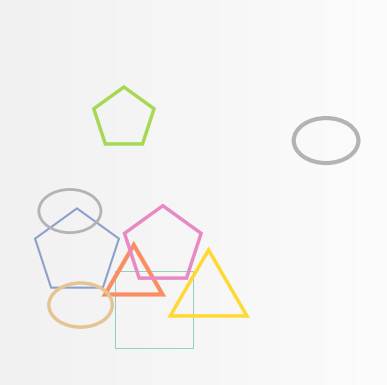[{"shape": "square", "thickness": 0.5, "radius": 0.5, "center": [0.398, 0.195]}, {"shape": "triangle", "thickness": 3, "radius": 0.43, "center": [0.345, 0.278]}, {"shape": "pentagon", "thickness": 1.5, "radius": 0.57, "center": [0.199, 0.345]}, {"shape": "pentagon", "thickness": 2.5, "radius": 0.52, "center": [0.42, 0.362]}, {"shape": "pentagon", "thickness": 2.5, "radius": 0.41, "center": [0.32, 0.692]}, {"shape": "triangle", "thickness": 2.5, "radius": 0.57, "center": [0.538, 0.237]}, {"shape": "oval", "thickness": 2.5, "radius": 0.41, "center": [0.208, 0.208]}, {"shape": "oval", "thickness": 2, "radius": 0.4, "center": [0.18, 0.452]}, {"shape": "oval", "thickness": 3, "radius": 0.42, "center": [0.841, 0.635]}]